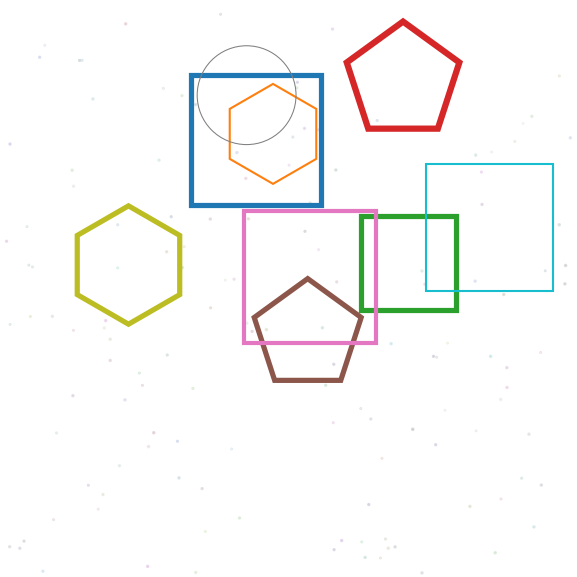[{"shape": "square", "thickness": 2.5, "radius": 0.56, "center": [0.443, 0.757]}, {"shape": "hexagon", "thickness": 1, "radius": 0.43, "center": [0.473, 0.767]}, {"shape": "square", "thickness": 2.5, "radius": 0.41, "center": [0.707, 0.544]}, {"shape": "pentagon", "thickness": 3, "radius": 0.51, "center": [0.698, 0.859]}, {"shape": "pentagon", "thickness": 2.5, "radius": 0.49, "center": [0.533, 0.419]}, {"shape": "square", "thickness": 2, "radius": 0.57, "center": [0.536, 0.52]}, {"shape": "circle", "thickness": 0.5, "radius": 0.43, "center": [0.427, 0.834]}, {"shape": "hexagon", "thickness": 2.5, "radius": 0.51, "center": [0.222, 0.54]}, {"shape": "square", "thickness": 1, "radius": 0.55, "center": [0.848, 0.605]}]